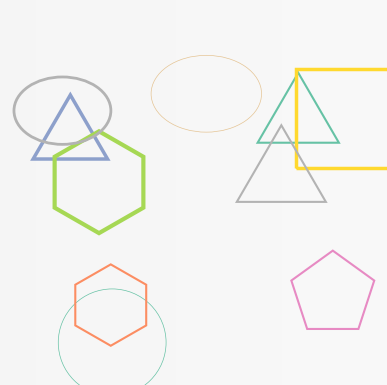[{"shape": "triangle", "thickness": 1.5, "radius": 0.61, "center": [0.77, 0.69]}, {"shape": "circle", "thickness": 0.5, "radius": 0.7, "center": [0.29, 0.11]}, {"shape": "hexagon", "thickness": 1.5, "radius": 0.53, "center": [0.286, 0.208]}, {"shape": "triangle", "thickness": 2.5, "radius": 0.55, "center": [0.182, 0.642]}, {"shape": "pentagon", "thickness": 1.5, "radius": 0.56, "center": [0.859, 0.237]}, {"shape": "hexagon", "thickness": 3, "radius": 0.66, "center": [0.256, 0.527]}, {"shape": "square", "thickness": 2.5, "radius": 0.64, "center": [0.893, 0.692]}, {"shape": "oval", "thickness": 0.5, "radius": 0.71, "center": [0.532, 0.757]}, {"shape": "triangle", "thickness": 1.5, "radius": 0.66, "center": [0.726, 0.542]}, {"shape": "oval", "thickness": 2, "radius": 0.63, "center": [0.161, 0.713]}]